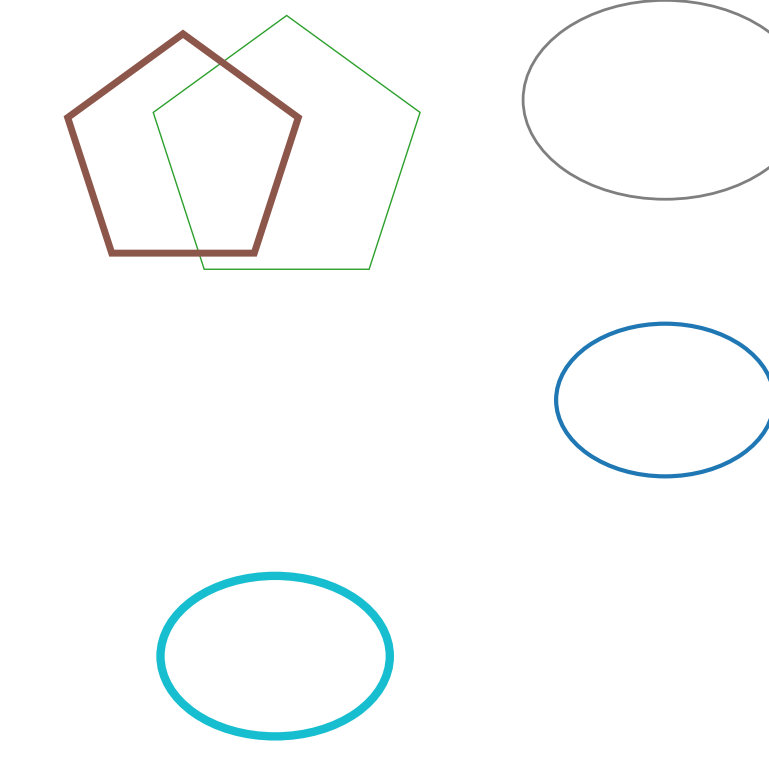[{"shape": "oval", "thickness": 1.5, "radius": 0.71, "center": [0.864, 0.48]}, {"shape": "pentagon", "thickness": 0.5, "radius": 0.91, "center": [0.372, 0.798]}, {"shape": "pentagon", "thickness": 2.5, "radius": 0.79, "center": [0.238, 0.799]}, {"shape": "oval", "thickness": 1, "radius": 0.92, "center": [0.864, 0.87]}, {"shape": "oval", "thickness": 3, "radius": 0.74, "center": [0.357, 0.148]}]